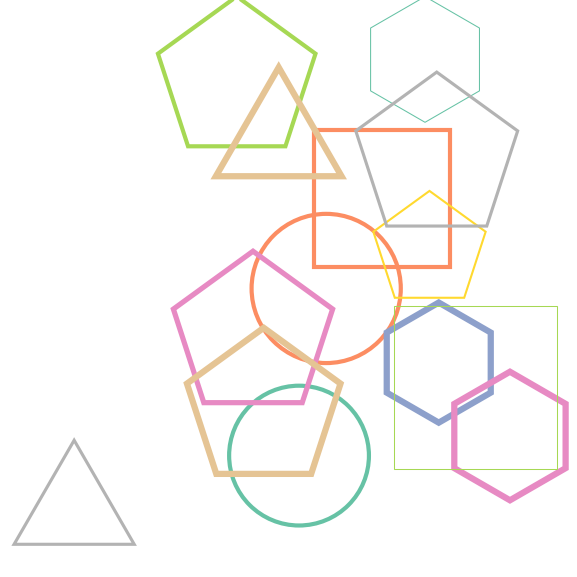[{"shape": "circle", "thickness": 2, "radius": 0.61, "center": [0.518, 0.21]}, {"shape": "hexagon", "thickness": 0.5, "radius": 0.54, "center": [0.736, 0.896]}, {"shape": "square", "thickness": 2, "radius": 0.59, "center": [0.662, 0.655]}, {"shape": "circle", "thickness": 2, "radius": 0.65, "center": [0.565, 0.5]}, {"shape": "hexagon", "thickness": 3, "radius": 0.52, "center": [0.76, 0.371]}, {"shape": "pentagon", "thickness": 2.5, "radius": 0.72, "center": [0.438, 0.419]}, {"shape": "hexagon", "thickness": 3, "radius": 0.56, "center": [0.883, 0.244]}, {"shape": "pentagon", "thickness": 2, "radius": 0.72, "center": [0.41, 0.862]}, {"shape": "square", "thickness": 0.5, "radius": 0.7, "center": [0.824, 0.328]}, {"shape": "pentagon", "thickness": 1, "radius": 0.51, "center": [0.744, 0.566]}, {"shape": "triangle", "thickness": 3, "radius": 0.63, "center": [0.483, 0.757]}, {"shape": "pentagon", "thickness": 3, "radius": 0.7, "center": [0.457, 0.292]}, {"shape": "triangle", "thickness": 1.5, "radius": 0.6, "center": [0.128, 0.117]}, {"shape": "pentagon", "thickness": 1.5, "radius": 0.74, "center": [0.756, 0.727]}]